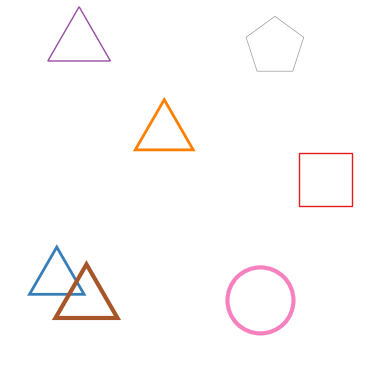[{"shape": "square", "thickness": 1, "radius": 0.34, "center": [0.845, 0.533]}, {"shape": "triangle", "thickness": 2, "radius": 0.41, "center": [0.147, 0.276]}, {"shape": "triangle", "thickness": 1, "radius": 0.47, "center": [0.205, 0.889]}, {"shape": "triangle", "thickness": 2, "radius": 0.43, "center": [0.427, 0.654]}, {"shape": "triangle", "thickness": 3, "radius": 0.46, "center": [0.225, 0.221]}, {"shape": "circle", "thickness": 3, "radius": 0.43, "center": [0.677, 0.22]}, {"shape": "pentagon", "thickness": 0.5, "radius": 0.39, "center": [0.714, 0.879]}]